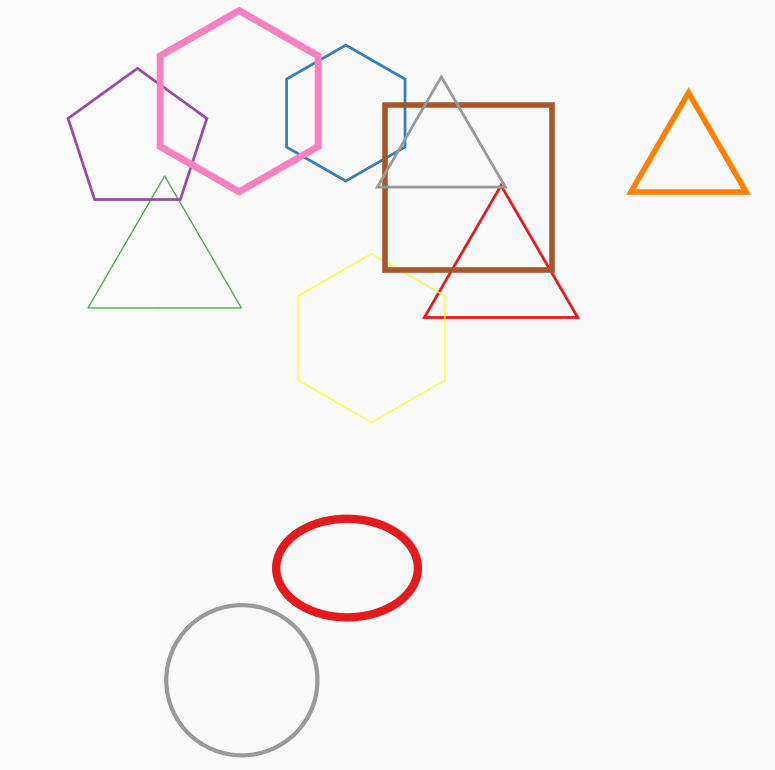[{"shape": "oval", "thickness": 3, "radius": 0.46, "center": [0.448, 0.262]}, {"shape": "triangle", "thickness": 1, "radius": 0.57, "center": [0.647, 0.645]}, {"shape": "hexagon", "thickness": 1, "radius": 0.44, "center": [0.446, 0.853]}, {"shape": "triangle", "thickness": 0.5, "radius": 0.57, "center": [0.212, 0.657]}, {"shape": "pentagon", "thickness": 1, "radius": 0.47, "center": [0.177, 0.817]}, {"shape": "triangle", "thickness": 2, "radius": 0.43, "center": [0.888, 0.794]}, {"shape": "hexagon", "thickness": 0.5, "radius": 0.55, "center": [0.479, 0.561]}, {"shape": "square", "thickness": 2, "radius": 0.54, "center": [0.605, 0.756]}, {"shape": "hexagon", "thickness": 2.5, "radius": 0.59, "center": [0.309, 0.869]}, {"shape": "circle", "thickness": 1.5, "radius": 0.49, "center": [0.312, 0.117]}, {"shape": "triangle", "thickness": 1, "radius": 0.48, "center": [0.569, 0.805]}]